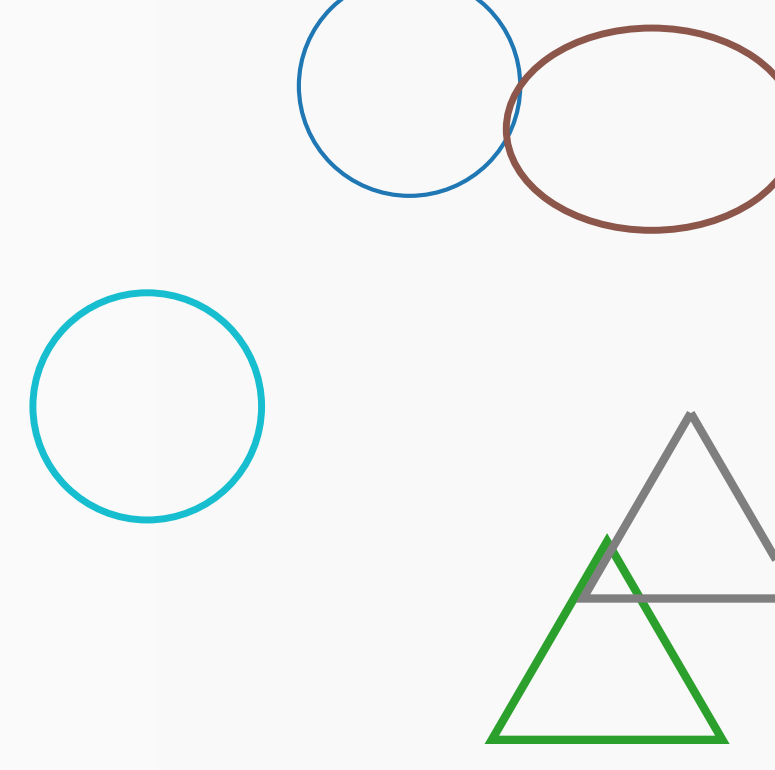[{"shape": "circle", "thickness": 1.5, "radius": 0.71, "center": [0.528, 0.888]}, {"shape": "triangle", "thickness": 3, "radius": 0.86, "center": [0.783, 0.125]}, {"shape": "oval", "thickness": 2.5, "radius": 0.94, "center": [0.841, 0.832]}, {"shape": "triangle", "thickness": 3, "radius": 0.8, "center": [0.891, 0.303]}, {"shape": "circle", "thickness": 2.5, "radius": 0.74, "center": [0.19, 0.472]}]